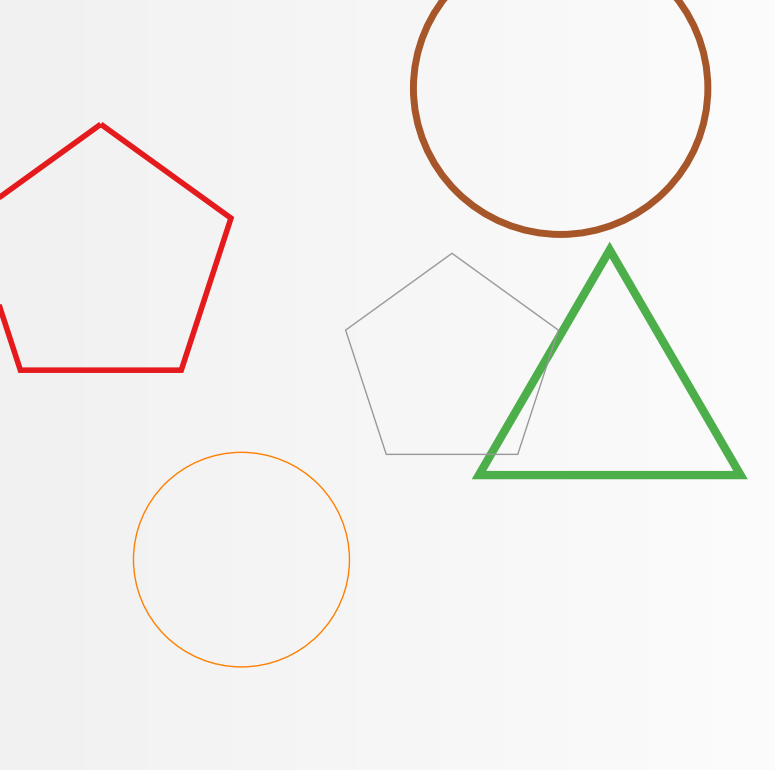[{"shape": "pentagon", "thickness": 2, "radius": 0.88, "center": [0.13, 0.662]}, {"shape": "triangle", "thickness": 3, "radius": 0.97, "center": [0.787, 0.48]}, {"shape": "circle", "thickness": 0.5, "radius": 0.7, "center": [0.312, 0.273]}, {"shape": "circle", "thickness": 2.5, "radius": 0.95, "center": [0.723, 0.885]}, {"shape": "pentagon", "thickness": 0.5, "radius": 0.72, "center": [0.583, 0.527]}]